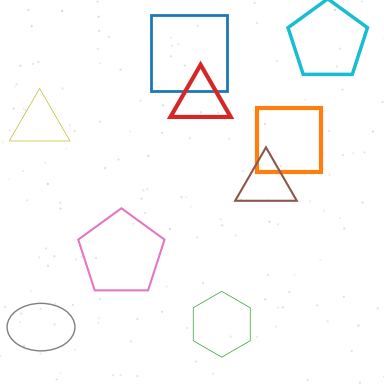[{"shape": "square", "thickness": 2, "radius": 0.49, "center": [0.492, 0.863]}, {"shape": "square", "thickness": 3, "radius": 0.42, "center": [0.752, 0.637]}, {"shape": "hexagon", "thickness": 0.5, "radius": 0.43, "center": [0.576, 0.158]}, {"shape": "triangle", "thickness": 3, "radius": 0.45, "center": [0.521, 0.741]}, {"shape": "triangle", "thickness": 1.5, "radius": 0.46, "center": [0.691, 0.525]}, {"shape": "pentagon", "thickness": 1.5, "radius": 0.59, "center": [0.315, 0.341]}, {"shape": "oval", "thickness": 1, "radius": 0.44, "center": [0.106, 0.15]}, {"shape": "triangle", "thickness": 0.5, "radius": 0.46, "center": [0.103, 0.679]}, {"shape": "pentagon", "thickness": 2.5, "radius": 0.54, "center": [0.851, 0.895]}]